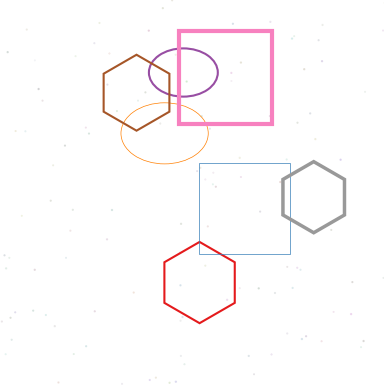[{"shape": "hexagon", "thickness": 1.5, "radius": 0.53, "center": [0.518, 0.266]}, {"shape": "square", "thickness": 0.5, "radius": 0.59, "center": [0.634, 0.458]}, {"shape": "oval", "thickness": 1.5, "radius": 0.45, "center": [0.476, 0.812]}, {"shape": "oval", "thickness": 0.5, "radius": 0.57, "center": [0.428, 0.654]}, {"shape": "hexagon", "thickness": 1.5, "radius": 0.49, "center": [0.355, 0.759]}, {"shape": "square", "thickness": 3, "radius": 0.6, "center": [0.585, 0.798]}, {"shape": "hexagon", "thickness": 2.5, "radius": 0.46, "center": [0.815, 0.488]}]